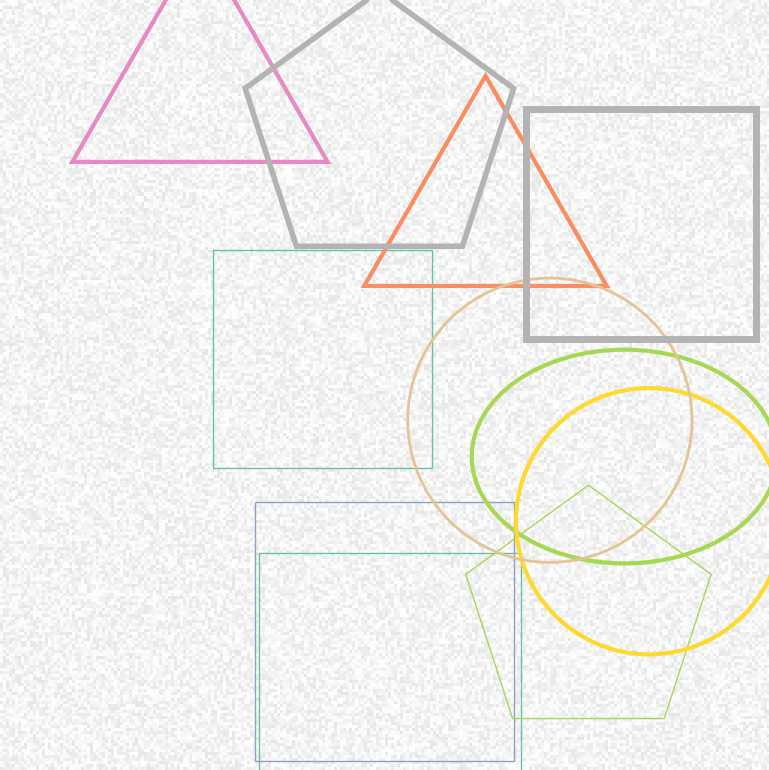[{"shape": "square", "thickness": 0.5, "radius": 0.85, "center": [0.507, 0.111]}, {"shape": "square", "thickness": 0.5, "radius": 0.71, "center": [0.419, 0.534]}, {"shape": "triangle", "thickness": 1.5, "radius": 0.91, "center": [0.631, 0.72]}, {"shape": "square", "thickness": 0.5, "radius": 0.84, "center": [0.499, 0.18]}, {"shape": "triangle", "thickness": 1.5, "radius": 0.96, "center": [0.26, 0.885]}, {"shape": "pentagon", "thickness": 0.5, "radius": 0.84, "center": [0.764, 0.202]}, {"shape": "oval", "thickness": 1.5, "radius": 0.99, "center": [0.811, 0.407]}, {"shape": "circle", "thickness": 1.5, "radius": 0.86, "center": [0.843, 0.323]}, {"shape": "circle", "thickness": 1, "radius": 0.92, "center": [0.714, 0.454]}, {"shape": "pentagon", "thickness": 2, "radius": 0.92, "center": [0.493, 0.829]}, {"shape": "square", "thickness": 2.5, "radius": 0.75, "center": [0.832, 0.709]}]